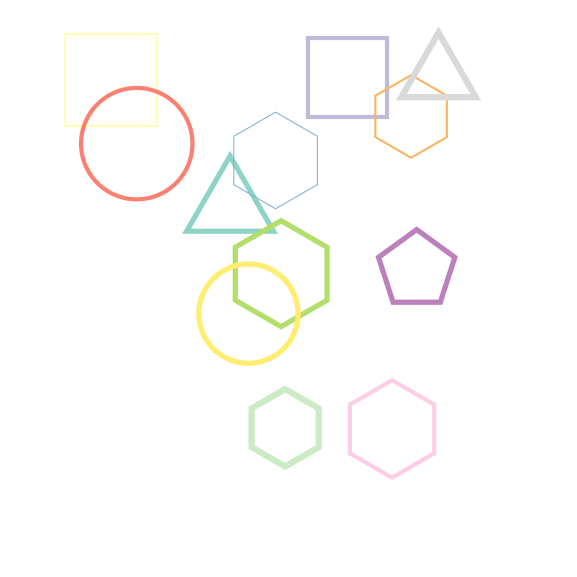[{"shape": "triangle", "thickness": 2.5, "radius": 0.43, "center": [0.398, 0.642]}, {"shape": "square", "thickness": 1, "radius": 0.4, "center": [0.192, 0.861]}, {"shape": "square", "thickness": 2, "radius": 0.34, "center": [0.602, 0.865]}, {"shape": "circle", "thickness": 2, "radius": 0.48, "center": [0.237, 0.75]}, {"shape": "hexagon", "thickness": 0.5, "radius": 0.42, "center": [0.477, 0.721]}, {"shape": "hexagon", "thickness": 1, "radius": 0.36, "center": [0.712, 0.798]}, {"shape": "hexagon", "thickness": 2.5, "radius": 0.46, "center": [0.487, 0.525]}, {"shape": "hexagon", "thickness": 2, "radius": 0.42, "center": [0.679, 0.256]}, {"shape": "triangle", "thickness": 3, "radius": 0.37, "center": [0.759, 0.868]}, {"shape": "pentagon", "thickness": 2.5, "radius": 0.35, "center": [0.722, 0.532]}, {"shape": "hexagon", "thickness": 3, "radius": 0.34, "center": [0.494, 0.258]}, {"shape": "circle", "thickness": 2.5, "radius": 0.43, "center": [0.43, 0.456]}]